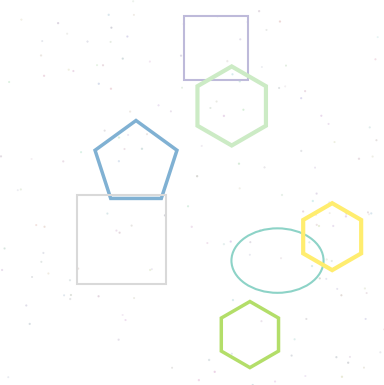[{"shape": "oval", "thickness": 1.5, "radius": 0.6, "center": [0.721, 0.323]}, {"shape": "square", "thickness": 1.5, "radius": 0.42, "center": [0.561, 0.876]}, {"shape": "pentagon", "thickness": 2.5, "radius": 0.56, "center": [0.353, 0.575]}, {"shape": "hexagon", "thickness": 2.5, "radius": 0.43, "center": [0.649, 0.131]}, {"shape": "square", "thickness": 1.5, "radius": 0.58, "center": [0.316, 0.379]}, {"shape": "hexagon", "thickness": 3, "radius": 0.51, "center": [0.602, 0.725]}, {"shape": "hexagon", "thickness": 3, "radius": 0.43, "center": [0.863, 0.385]}]